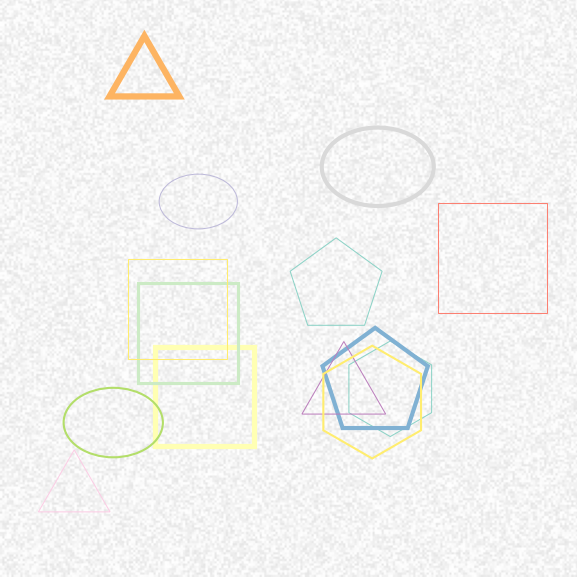[{"shape": "hexagon", "thickness": 0.5, "radius": 0.41, "center": [0.676, 0.326]}, {"shape": "pentagon", "thickness": 0.5, "radius": 0.42, "center": [0.582, 0.504]}, {"shape": "square", "thickness": 2.5, "radius": 0.43, "center": [0.353, 0.313]}, {"shape": "oval", "thickness": 0.5, "radius": 0.34, "center": [0.343, 0.65]}, {"shape": "square", "thickness": 0.5, "radius": 0.48, "center": [0.853, 0.553]}, {"shape": "pentagon", "thickness": 2, "radius": 0.48, "center": [0.65, 0.336]}, {"shape": "triangle", "thickness": 3, "radius": 0.35, "center": [0.25, 0.867]}, {"shape": "oval", "thickness": 1, "radius": 0.43, "center": [0.196, 0.267]}, {"shape": "triangle", "thickness": 0.5, "radius": 0.36, "center": [0.129, 0.149]}, {"shape": "oval", "thickness": 2, "radius": 0.48, "center": [0.654, 0.71]}, {"shape": "triangle", "thickness": 0.5, "radius": 0.42, "center": [0.595, 0.324]}, {"shape": "square", "thickness": 1.5, "radius": 0.43, "center": [0.325, 0.422]}, {"shape": "hexagon", "thickness": 1, "radius": 0.49, "center": [0.644, 0.303]}, {"shape": "square", "thickness": 0.5, "radius": 0.43, "center": [0.307, 0.464]}]